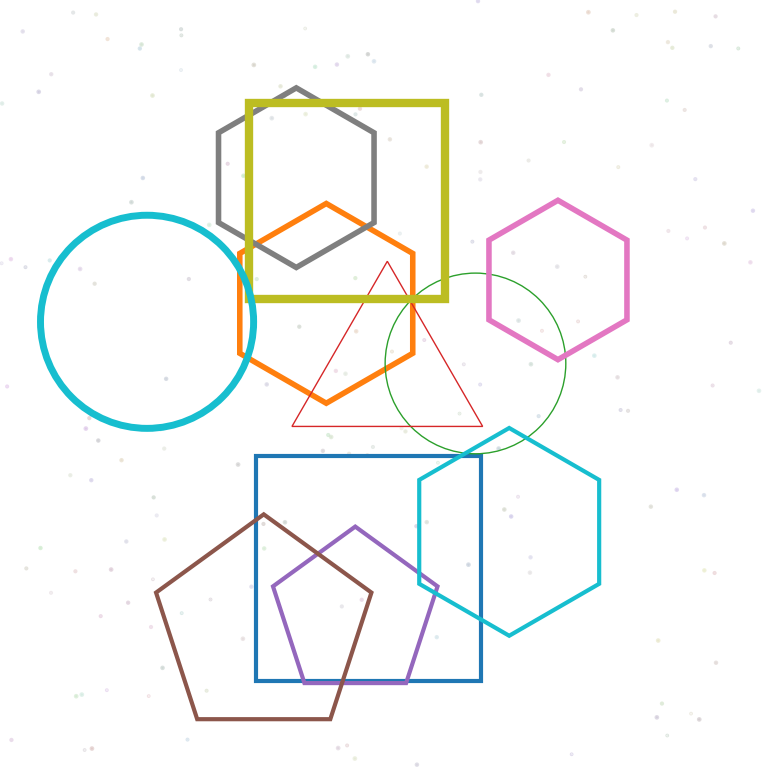[{"shape": "square", "thickness": 1.5, "radius": 0.73, "center": [0.479, 0.262]}, {"shape": "hexagon", "thickness": 2, "radius": 0.65, "center": [0.424, 0.606]}, {"shape": "circle", "thickness": 0.5, "radius": 0.59, "center": [0.617, 0.528]}, {"shape": "triangle", "thickness": 0.5, "radius": 0.71, "center": [0.503, 0.518]}, {"shape": "pentagon", "thickness": 1.5, "radius": 0.56, "center": [0.461, 0.204]}, {"shape": "pentagon", "thickness": 1.5, "radius": 0.74, "center": [0.343, 0.185]}, {"shape": "hexagon", "thickness": 2, "radius": 0.52, "center": [0.725, 0.636]}, {"shape": "hexagon", "thickness": 2, "radius": 0.58, "center": [0.385, 0.769]}, {"shape": "square", "thickness": 3, "radius": 0.64, "center": [0.451, 0.739]}, {"shape": "hexagon", "thickness": 1.5, "radius": 0.67, "center": [0.661, 0.309]}, {"shape": "circle", "thickness": 2.5, "radius": 0.69, "center": [0.191, 0.582]}]